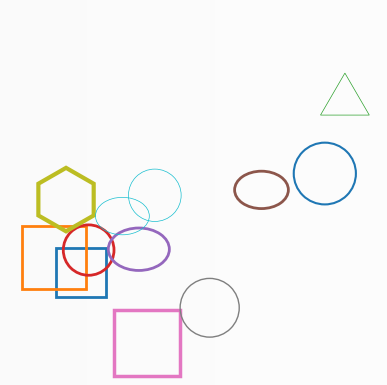[{"shape": "circle", "thickness": 1.5, "radius": 0.4, "center": [0.838, 0.549]}, {"shape": "square", "thickness": 2, "radius": 0.32, "center": [0.209, 0.291]}, {"shape": "square", "thickness": 2, "radius": 0.41, "center": [0.139, 0.332]}, {"shape": "triangle", "thickness": 0.5, "radius": 0.36, "center": [0.89, 0.737]}, {"shape": "circle", "thickness": 2, "radius": 0.33, "center": [0.229, 0.35]}, {"shape": "oval", "thickness": 2, "radius": 0.39, "center": [0.358, 0.353]}, {"shape": "oval", "thickness": 2, "radius": 0.35, "center": [0.675, 0.507]}, {"shape": "square", "thickness": 2.5, "radius": 0.43, "center": [0.378, 0.108]}, {"shape": "circle", "thickness": 1, "radius": 0.38, "center": [0.541, 0.201]}, {"shape": "hexagon", "thickness": 3, "radius": 0.41, "center": [0.17, 0.482]}, {"shape": "oval", "thickness": 0.5, "radius": 0.35, "center": [0.316, 0.439]}, {"shape": "circle", "thickness": 0.5, "radius": 0.34, "center": [0.399, 0.493]}]